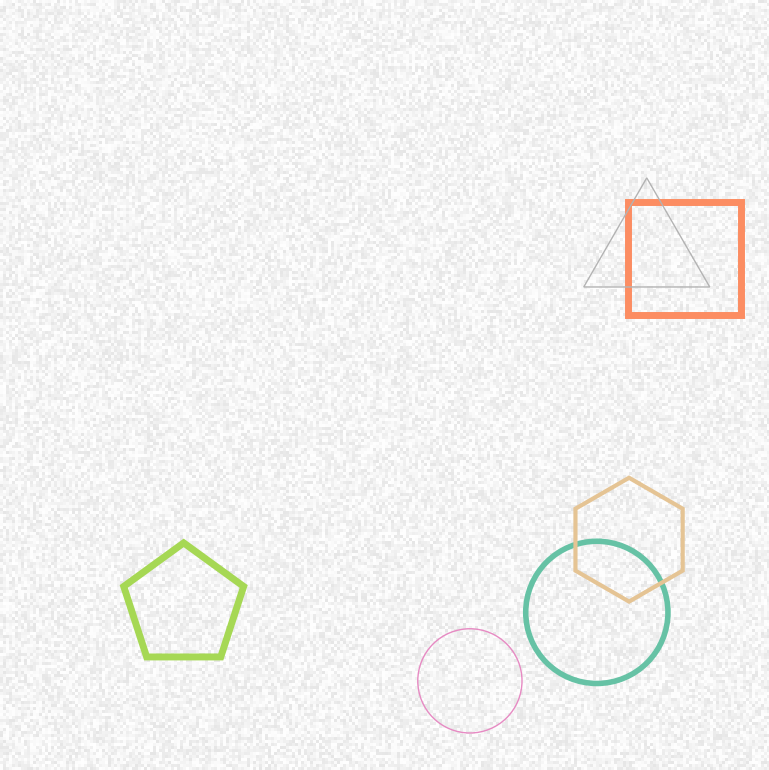[{"shape": "circle", "thickness": 2, "radius": 0.46, "center": [0.775, 0.205]}, {"shape": "square", "thickness": 2.5, "radius": 0.37, "center": [0.889, 0.665]}, {"shape": "circle", "thickness": 0.5, "radius": 0.34, "center": [0.61, 0.116]}, {"shape": "pentagon", "thickness": 2.5, "radius": 0.41, "center": [0.239, 0.213]}, {"shape": "hexagon", "thickness": 1.5, "radius": 0.4, "center": [0.817, 0.299]}, {"shape": "triangle", "thickness": 0.5, "radius": 0.47, "center": [0.84, 0.675]}]